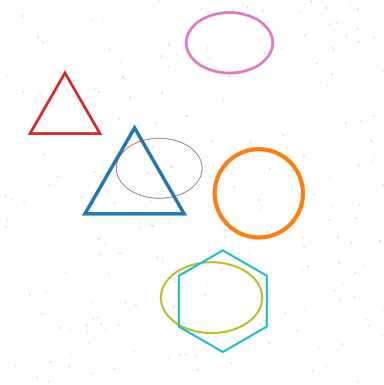[{"shape": "triangle", "thickness": 2.5, "radius": 0.74, "center": [0.349, 0.519]}, {"shape": "circle", "thickness": 3, "radius": 0.57, "center": [0.672, 0.498]}, {"shape": "triangle", "thickness": 2, "radius": 0.52, "center": [0.169, 0.706]}, {"shape": "oval", "thickness": 0.5, "radius": 0.56, "center": [0.414, 0.563]}, {"shape": "oval", "thickness": 2, "radius": 0.56, "center": [0.596, 0.889]}, {"shape": "oval", "thickness": 1.5, "radius": 0.66, "center": [0.549, 0.227]}, {"shape": "hexagon", "thickness": 1.5, "radius": 0.66, "center": [0.579, 0.218]}]